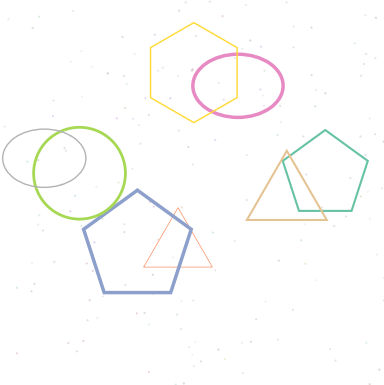[{"shape": "pentagon", "thickness": 1.5, "radius": 0.58, "center": [0.845, 0.546]}, {"shape": "triangle", "thickness": 0.5, "radius": 0.52, "center": [0.462, 0.358]}, {"shape": "pentagon", "thickness": 2.5, "radius": 0.73, "center": [0.357, 0.359]}, {"shape": "oval", "thickness": 2.5, "radius": 0.59, "center": [0.618, 0.777]}, {"shape": "circle", "thickness": 2, "radius": 0.6, "center": [0.207, 0.55]}, {"shape": "hexagon", "thickness": 1, "radius": 0.65, "center": [0.503, 0.811]}, {"shape": "triangle", "thickness": 1.5, "radius": 0.6, "center": [0.745, 0.489]}, {"shape": "oval", "thickness": 1, "radius": 0.54, "center": [0.115, 0.589]}]